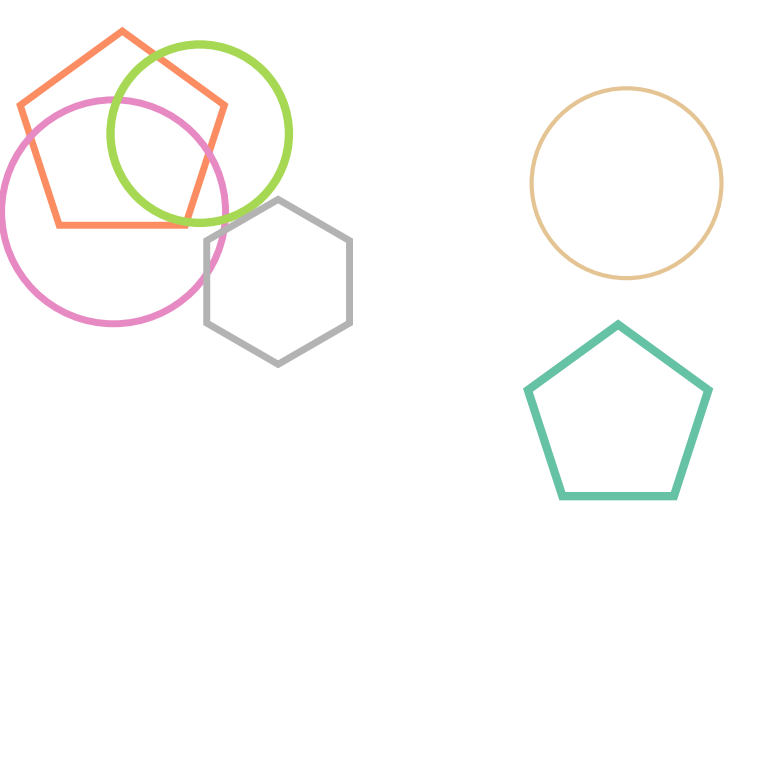[{"shape": "pentagon", "thickness": 3, "radius": 0.62, "center": [0.803, 0.455]}, {"shape": "pentagon", "thickness": 2.5, "radius": 0.7, "center": [0.159, 0.82]}, {"shape": "circle", "thickness": 2.5, "radius": 0.73, "center": [0.148, 0.725]}, {"shape": "circle", "thickness": 3, "radius": 0.58, "center": [0.259, 0.826]}, {"shape": "circle", "thickness": 1.5, "radius": 0.62, "center": [0.814, 0.762]}, {"shape": "hexagon", "thickness": 2.5, "radius": 0.54, "center": [0.361, 0.634]}]